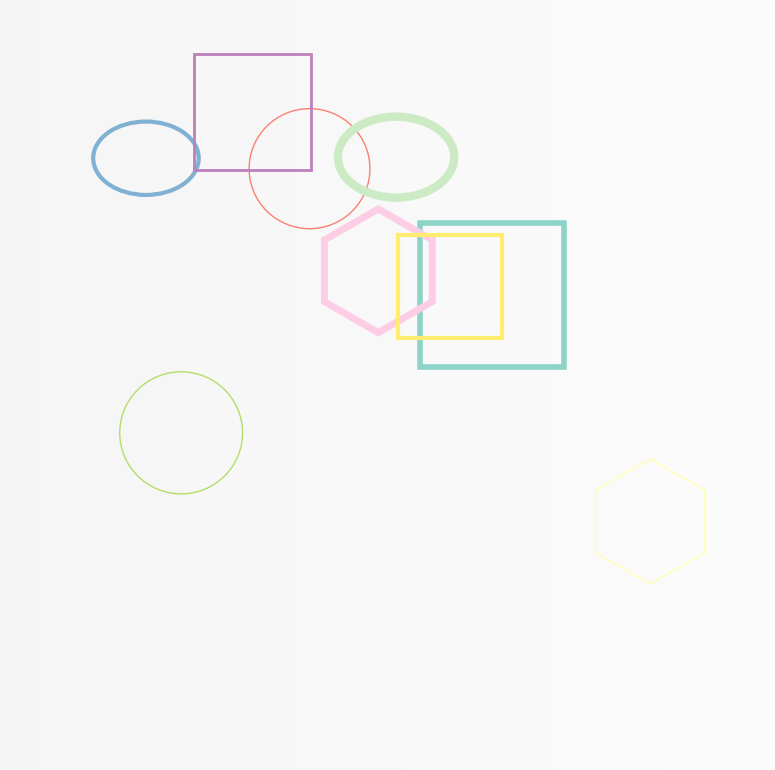[{"shape": "square", "thickness": 2, "radius": 0.47, "center": [0.635, 0.617]}, {"shape": "hexagon", "thickness": 0.5, "radius": 0.41, "center": [0.839, 0.323]}, {"shape": "circle", "thickness": 0.5, "radius": 0.39, "center": [0.399, 0.781]}, {"shape": "oval", "thickness": 1.5, "radius": 0.34, "center": [0.188, 0.794]}, {"shape": "circle", "thickness": 0.5, "radius": 0.4, "center": [0.234, 0.438]}, {"shape": "hexagon", "thickness": 2.5, "radius": 0.4, "center": [0.488, 0.648]}, {"shape": "square", "thickness": 1, "radius": 0.38, "center": [0.325, 0.854]}, {"shape": "oval", "thickness": 3, "radius": 0.38, "center": [0.511, 0.796]}, {"shape": "square", "thickness": 1.5, "radius": 0.33, "center": [0.581, 0.628]}]